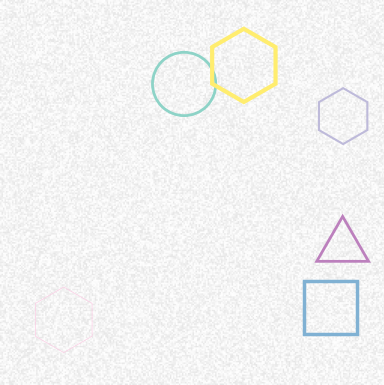[{"shape": "circle", "thickness": 2, "radius": 0.41, "center": [0.478, 0.782]}, {"shape": "hexagon", "thickness": 1.5, "radius": 0.36, "center": [0.891, 0.698]}, {"shape": "square", "thickness": 2.5, "radius": 0.35, "center": [0.858, 0.201]}, {"shape": "hexagon", "thickness": 0.5, "radius": 0.43, "center": [0.166, 0.169]}, {"shape": "triangle", "thickness": 2, "radius": 0.39, "center": [0.89, 0.36]}, {"shape": "hexagon", "thickness": 3, "radius": 0.48, "center": [0.633, 0.83]}]